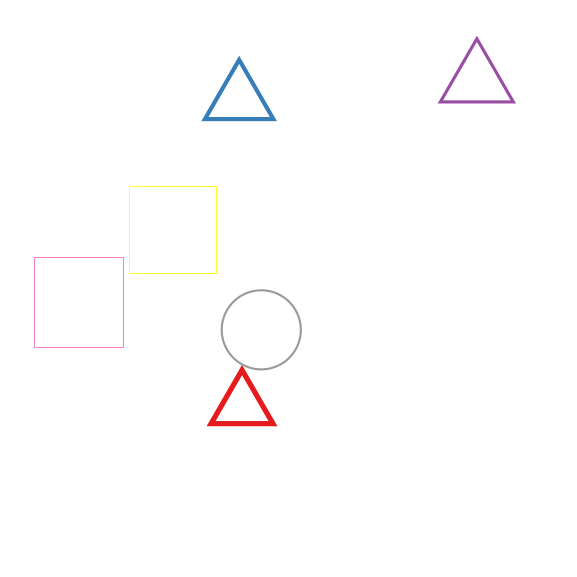[{"shape": "triangle", "thickness": 2.5, "radius": 0.31, "center": [0.419, 0.296]}, {"shape": "triangle", "thickness": 2, "radius": 0.34, "center": [0.414, 0.827]}, {"shape": "triangle", "thickness": 1.5, "radius": 0.36, "center": [0.826, 0.859]}, {"shape": "square", "thickness": 0.5, "radius": 0.38, "center": [0.298, 0.601]}, {"shape": "square", "thickness": 0.5, "radius": 0.39, "center": [0.136, 0.476]}, {"shape": "circle", "thickness": 1, "radius": 0.34, "center": [0.452, 0.428]}]